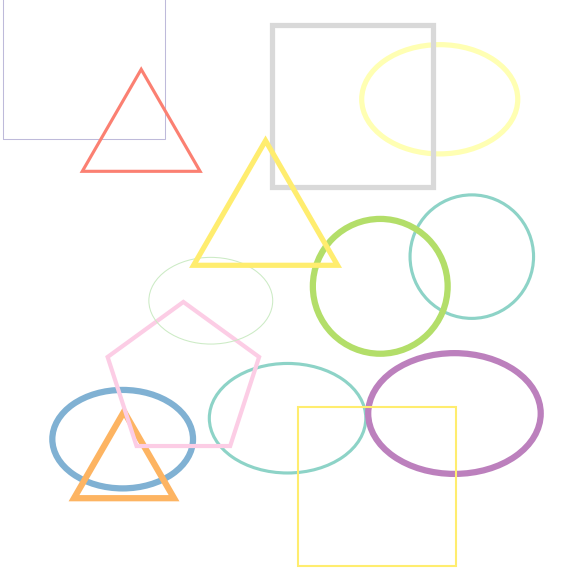[{"shape": "circle", "thickness": 1.5, "radius": 0.53, "center": [0.817, 0.555]}, {"shape": "oval", "thickness": 1.5, "radius": 0.68, "center": [0.498, 0.275]}, {"shape": "oval", "thickness": 2.5, "radius": 0.68, "center": [0.761, 0.827]}, {"shape": "square", "thickness": 0.5, "radius": 0.7, "center": [0.145, 0.899]}, {"shape": "triangle", "thickness": 1.5, "radius": 0.59, "center": [0.245, 0.761]}, {"shape": "oval", "thickness": 3, "radius": 0.61, "center": [0.212, 0.239]}, {"shape": "triangle", "thickness": 3, "radius": 0.5, "center": [0.215, 0.186]}, {"shape": "circle", "thickness": 3, "radius": 0.58, "center": [0.658, 0.503]}, {"shape": "pentagon", "thickness": 2, "radius": 0.69, "center": [0.318, 0.338]}, {"shape": "square", "thickness": 2.5, "radius": 0.7, "center": [0.611, 0.815]}, {"shape": "oval", "thickness": 3, "radius": 0.75, "center": [0.787, 0.283]}, {"shape": "oval", "thickness": 0.5, "radius": 0.54, "center": [0.365, 0.478]}, {"shape": "square", "thickness": 1, "radius": 0.69, "center": [0.653, 0.157]}, {"shape": "triangle", "thickness": 2.5, "radius": 0.72, "center": [0.46, 0.612]}]